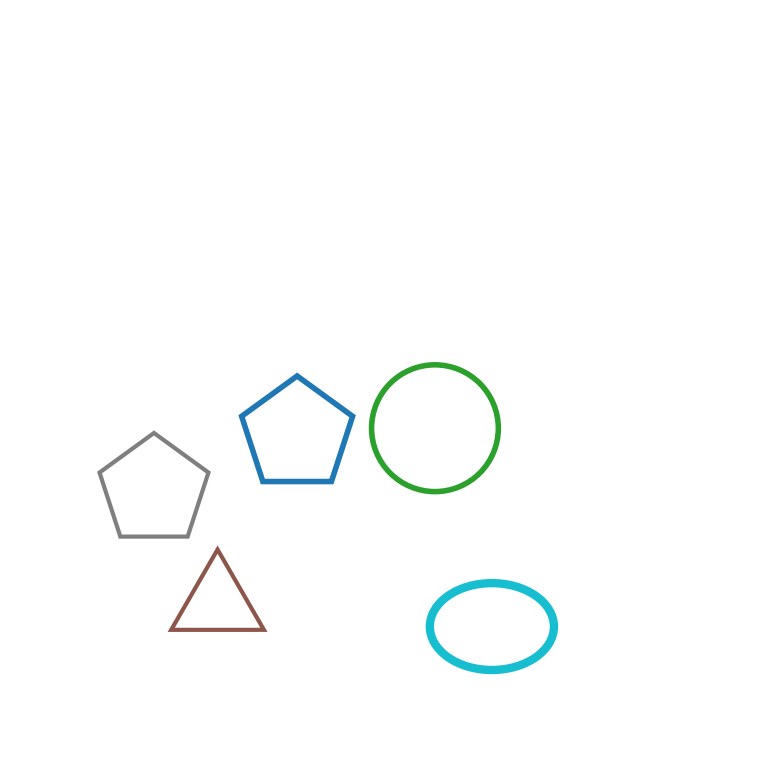[{"shape": "pentagon", "thickness": 2, "radius": 0.38, "center": [0.386, 0.436]}, {"shape": "circle", "thickness": 2, "radius": 0.41, "center": [0.565, 0.444]}, {"shape": "triangle", "thickness": 1.5, "radius": 0.35, "center": [0.283, 0.217]}, {"shape": "pentagon", "thickness": 1.5, "radius": 0.37, "center": [0.2, 0.363]}, {"shape": "oval", "thickness": 3, "radius": 0.4, "center": [0.639, 0.186]}]